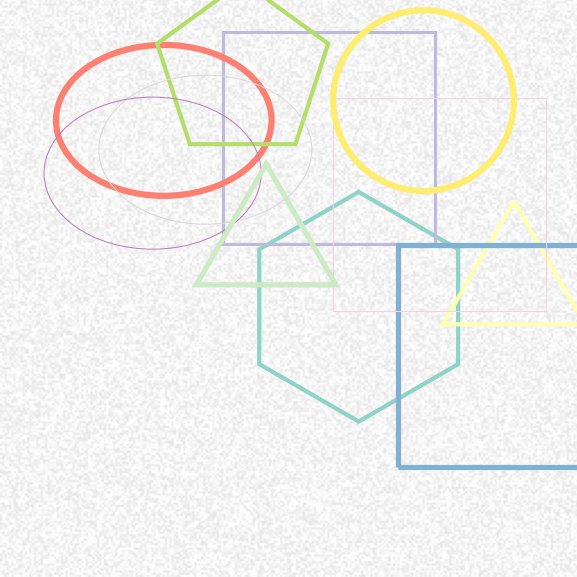[{"shape": "hexagon", "thickness": 2, "radius": 0.99, "center": [0.621, 0.468]}, {"shape": "triangle", "thickness": 2, "radius": 0.71, "center": [0.89, 0.508]}, {"shape": "square", "thickness": 1.5, "radius": 0.92, "center": [0.57, 0.76]}, {"shape": "oval", "thickness": 3, "radius": 0.93, "center": [0.284, 0.791]}, {"shape": "square", "thickness": 2.5, "radius": 0.96, "center": [0.882, 0.383]}, {"shape": "pentagon", "thickness": 2, "radius": 0.78, "center": [0.42, 0.875]}, {"shape": "square", "thickness": 0.5, "radius": 0.92, "center": [0.761, 0.646]}, {"shape": "oval", "thickness": 0.5, "radius": 0.92, "center": [0.356, 0.74]}, {"shape": "oval", "thickness": 0.5, "radius": 0.94, "center": [0.264, 0.699]}, {"shape": "triangle", "thickness": 2.5, "radius": 0.7, "center": [0.461, 0.576]}, {"shape": "circle", "thickness": 3, "radius": 0.78, "center": [0.733, 0.825]}]